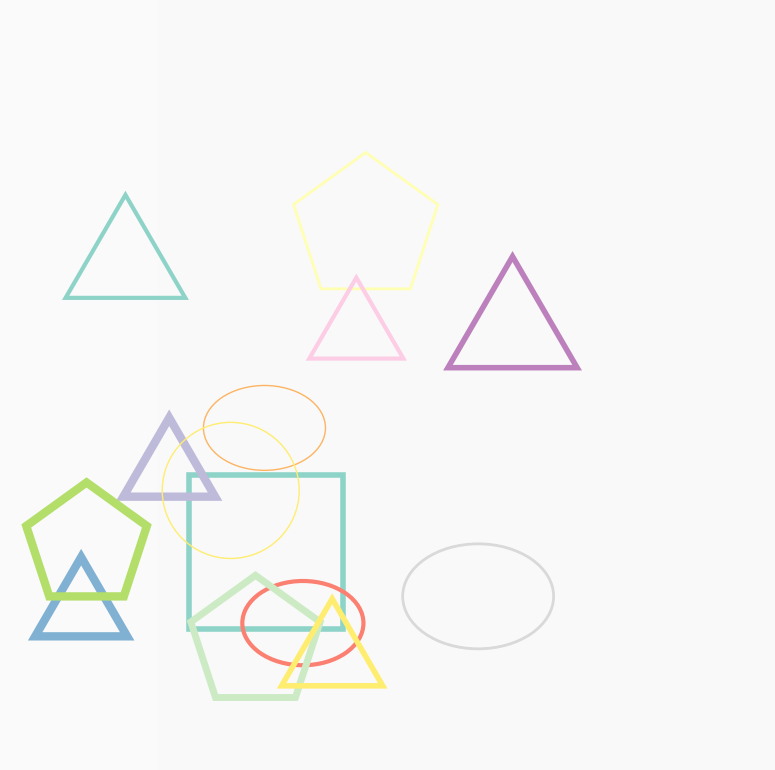[{"shape": "square", "thickness": 2, "radius": 0.5, "center": [0.343, 0.283]}, {"shape": "triangle", "thickness": 1.5, "radius": 0.45, "center": [0.162, 0.658]}, {"shape": "pentagon", "thickness": 1, "radius": 0.49, "center": [0.472, 0.704]}, {"shape": "triangle", "thickness": 3, "radius": 0.34, "center": [0.218, 0.389]}, {"shape": "oval", "thickness": 1.5, "radius": 0.39, "center": [0.391, 0.191]}, {"shape": "triangle", "thickness": 3, "radius": 0.34, "center": [0.105, 0.208]}, {"shape": "oval", "thickness": 0.5, "radius": 0.39, "center": [0.341, 0.444]}, {"shape": "pentagon", "thickness": 3, "radius": 0.41, "center": [0.112, 0.292]}, {"shape": "triangle", "thickness": 1.5, "radius": 0.35, "center": [0.46, 0.569]}, {"shape": "oval", "thickness": 1, "radius": 0.49, "center": [0.617, 0.226]}, {"shape": "triangle", "thickness": 2, "radius": 0.48, "center": [0.661, 0.571]}, {"shape": "pentagon", "thickness": 2.5, "radius": 0.44, "center": [0.33, 0.165]}, {"shape": "triangle", "thickness": 2, "radius": 0.38, "center": [0.429, 0.147]}, {"shape": "circle", "thickness": 0.5, "radius": 0.44, "center": [0.298, 0.363]}]